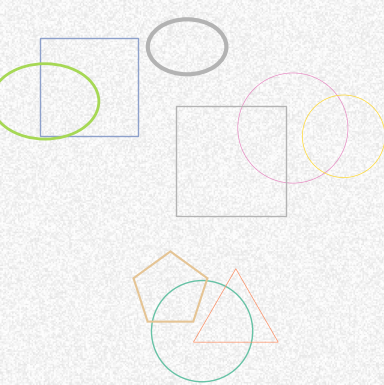[{"shape": "circle", "thickness": 1, "radius": 0.66, "center": [0.525, 0.14]}, {"shape": "triangle", "thickness": 0.5, "radius": 0.64, "center": [0.613, 0.175]}, {"shape": "square", "thickness": 1, "radius": 0.64, "center": [0.231, 0.775]}, {"shape": "circle", "thickness": 0.5, "radius": 0.72, "center": [0.761, 0.667]}, {"shape": "oval", "thickness": 2, "radius": 0.7, "center": [0.117, 0.737]}, {"shape": "circle", "thickness": 0.5, "radius": 0.54, "center": [0.893, 0.646]}, {"shape": "pentagon", "thickness": 1.5, "radius": 0.5, "center": [0.443, 0.246]}, {"shape": "oval", "thickness": 3, "radius": 0.51, "center": [0.486, 0.878]}, {"shape": "square", "thickness": 1, "radius": 0.71, "center": [0.601, 0.583]}]